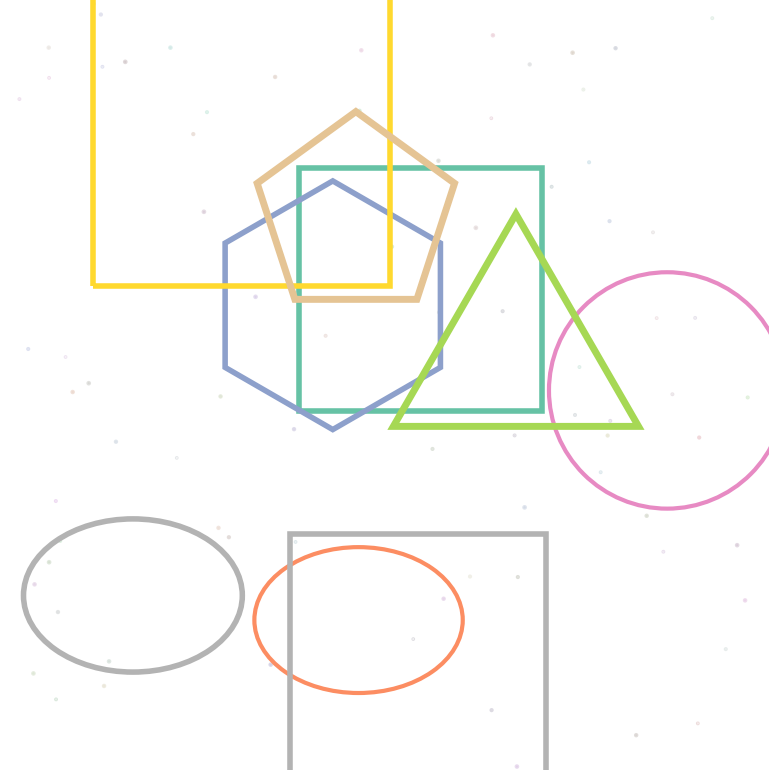[{"shape": "square", "thickness": 2, "radius": 0.79, "center": [0.546, 0.623]}, {"shape": "oval", "thickness": 1.5, "radius": 0.68, "center": [0.466, 0.195]}, {"shape": "hexagon", "thickness": 2, "radius": 0.81, "center": [0.432, 0.604]}, {"shape": "circle", "thickness": 1.5, "radius": 0.77, "center": [0.866, 0.493]}, {"shape": "triangle", "thickness": 2.5, "radius": 0.92, "center": [0.67, 0.538]}, {"shape": "square", "thickness": 2, "radius": 0.96, "center": [0.313, 0.821]}, {"shape": "pentagon", "thickness": 2.5, "radius": 0.67, "center": [0.462, 0.72]}, {"shape": "oval", "thickness": 2, "radius": 0.71, "center": [0.173, 0.227]}, {"shape": "square", "thickness": 2, "radius": 0.83, "center": [0.543, 0.14]}]